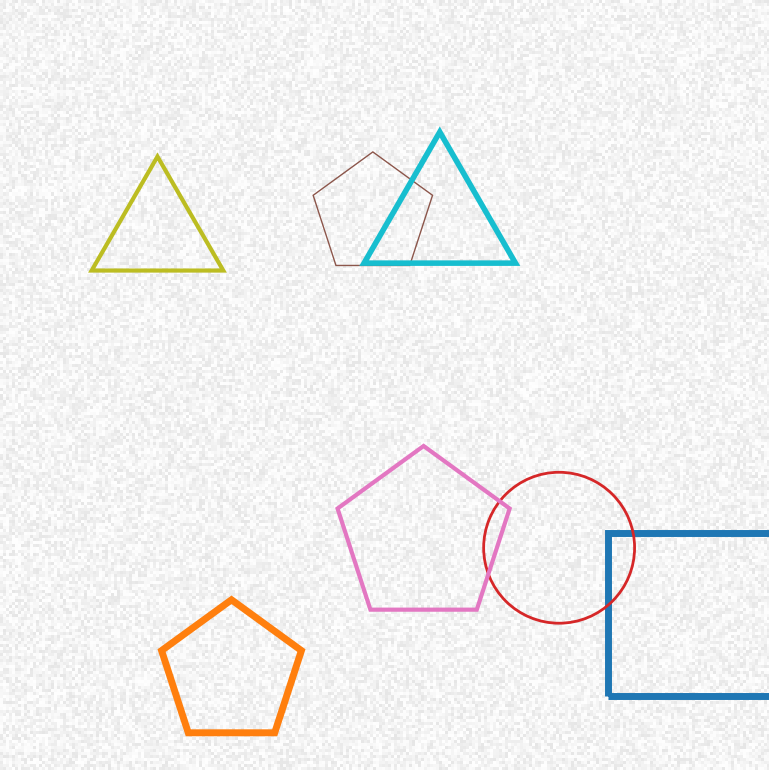[{"shape": "square", "thickness": 2.5, "radius": 0.53, "center": [0.896, 0.202]}, {"shape": "pentagon", "thickness": 2.5, "radius": 0.48, "center": [0.301, 0.126]}, {"shape": "circle", "thickness": 1, "radius": 0.49, "center": [0.726, 0.289]}, {"shape": "pentagon", "thickness": 0.5, "radius": 0.41, "center": [0.484, 0.721]}, {"shape": "pentagon", "thickness": 1.5, "radius": 0.59, "center": [0.55, 0.303]}, {"shape": "triangle", "thickness": 1.5, "radius": 0.49, "center": [0.205, 0.698]}, {"shape": "triangle", "thickness": 2, "radius": 0.57, "center": [0.571, 0.715]}]